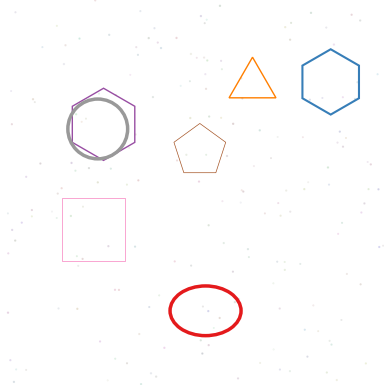[{"shape": "oval", "thickness": 2.5, "radius": 0.46, "center": [0.534, 0.193]}, {"shape": "hexagon", "thickness": 1.5, "radius": 0.42, "center": [0.859, 0.787]}, {"shape": "hexagon", "thickness": 1, "radius": 0.47, "center": [0.269, 0.677]}, {"shape": "triangle", "thickness": 1, "radius": 0.35, "center": [0.656, 0.781]}, {"shape": "pentagon", "thickness": 0.5, "radius": 0.35, "center": [0.519, 0.609]}, {"shape": "square", "thickness": 0.5, "radius": 0.41, "center": [0.244, 0.403]}, {"shape": "circle", "thickness": 2.5, "radius": 0.39, "center": [0.254, 0.665]}]